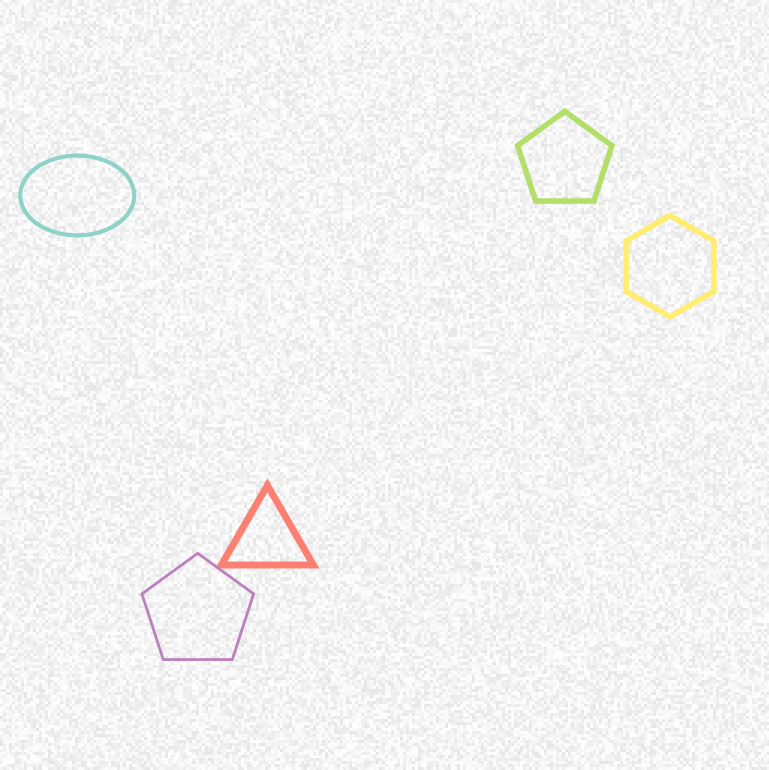[{"shape": "oval", "thickness": 1.5, "radius": 0.37, "center": [0.1, 0.746]}, {"shape": "triangle", "thickness": 2.5, "radius": 0.35, "center": [0.347, 0.301]}, {"shape": "pentagon", "thickness": 2, "radius": 0.32, "center": [0.733, 0.791]}, {"shape": "pentagon", "thickness": 1, "radius": 0.38, "center": [0.257, 0.205]}, {"shape": "hexagon", "thickness": 2, "radius": 0.33, "center": [0.87, 0.654]}]